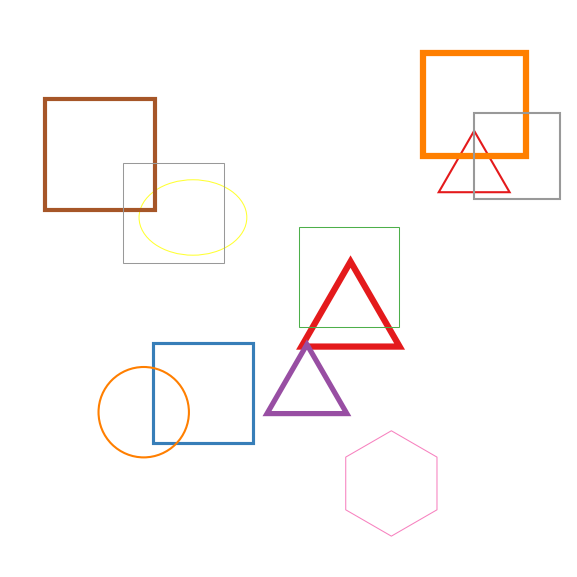[{"shape": "triangle", "thickness": 1, "radius": 0.35, "center": [0.821, 0.702]}, {"shape": "triangle", "thickness": 3, "radius": 0.49, "center": [0.607, 0.448]}, {"shape": "square", "thickness": 1.5, "radius": 0.43, "center": [0.352, 0.319]}, {"shape": "square", "thickness": 0.5, "radius": 0.43, "center": [0.604, 0.52]}, {"shape": "triangle", "thickness": 2.5, "radius": 0.4, "center": [0.531, 0.323]}, {"shape": "square", "thickness": 3, "radius": 0.44, "center": [0.822, 0.818]}, {"shape": "circle", "thickness": 1, "radius": 0.39, "center": [0.249, 0.285]}, {"shape": "oval", "thickness": 0.5, "radius": 0.47, "center": [0.334, 0.623]}, {"shape": "square", "thickness": 2, "radius": 0.48, "center": [0.174, 0.731]}, {"shape": "hexagon", "thickness": 0.5, "radius": 0.46, "center": [0.678, 0.162]}, {"shape": "square", "thickness": 0.5, "radius": 0.44, "center": [0.3, 0.631]}, {"shape": "square", "thickness": 1, "radius": 0.37, "center": [0.895, 0.729]}]